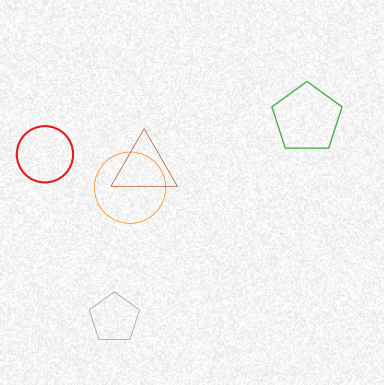[{"shape": "circle", "thickness": 1.5, "radius": 0.37, "center": [0.117, 0.599]}, {"shape": "pentagon", "thickness": 1, "radius": 0.48, "center": [0.797, 0.693]}, {"shape": "circle", "thickness": 0.5, "radius": 0.46, "center": [0.338, 0.513]}, {"shape": "triangle", "thickness": 0.5, "radius": 0.5, "center": [0.374, 0.566]}, {"shape": "pentagon", "thickness": 0.5, "radius": 0.34, "center": [0.297, 0.174]}]